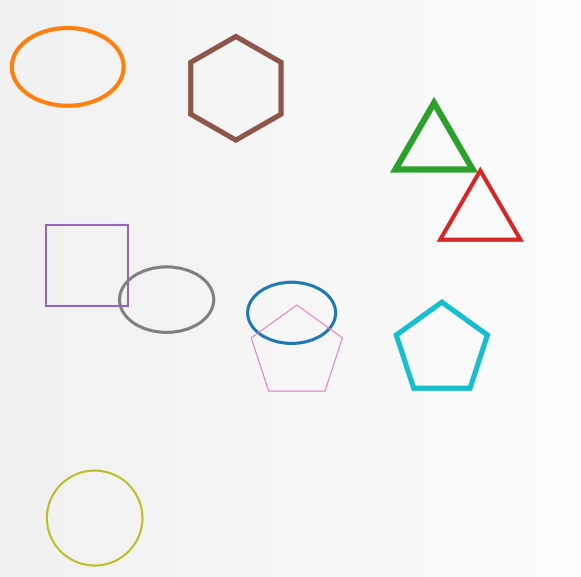[{"shape": "oval", "thickness": 1.5, "radius": 0.38, "center": [0.502, 0.457]}, {"shape": "oval", "thickness": 2, "radius": 0.48, "center": [0.117, 0.883]}, {"shape": "triangle", "thickness": 3, "radius": 0.38, "center": [0.747, 0.744]}, {"shape": "triangle", "thickness": 2, "radius": 0.4, "center": [0.826, 0.624]}, {"shape": "square", "thickness": 1, "radius": 0.35, "center": [0.149, 0.539]}, {"shape": "hexagon", "thickness": 2.5, "radius": 0.45, "center": [0.406, 0.846]}, {"shape": "pentagon", "thickness": 0.5, "radius": 0.41, "center": [0.511, 0.389]}, {"shape": "oval", "thickness": 1.5, "radius": 0.41, "center": [0.287, 0.48]}, {"shape": "circle", "thickness": 1, "radius": 0.41, "center": [0.163, 0.102]}, {"shape": "pentagon", "thickness": 2.5, "radius": 0.41, "center": [0.76, 0.394]}]